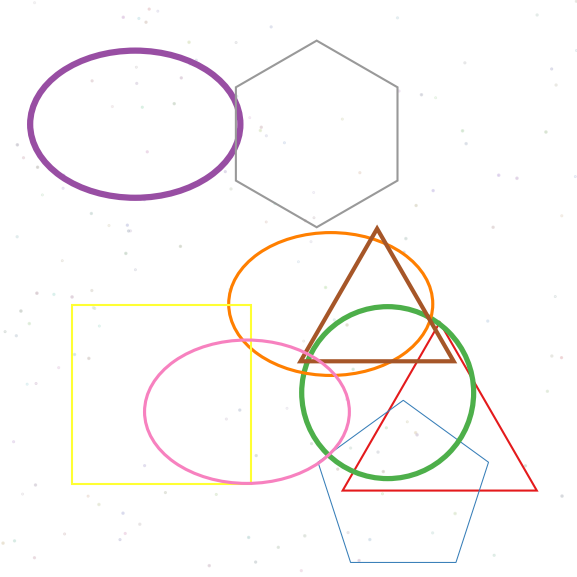[{"shape": "triangle", "thickness": 1, "radius": 0.97, "center": [0.761, 0.247]}, {"shape": "pentagon", "thickness": 0.5, "radius": 0.78, "center": [0.698, 0.151]}, {"shape": "circle", "thickness": 2.5, "radius": 0.74, "center": [0.671, 0.319]}, {"shape": "oval", "thickness": 3, "radius": 0.91, "center": [0.234, 0.784]}, {"shape": "oval", "thickness": 1.5, "radius": 0.88, "center": [0.573, 0.473]}, {"shape": "square", "thickness": 1, "radius": 0.77, "center": [0.28, 0.316]}, {"shape": "triangle", "thickness": 2, "radius": 0.77, "center": [0.653, 0.45]}, {"shape": "oval", "thickness": 1.5, "radius": 0.89, "center": [0.428, 0.286]}, {"shape": "hexagon", "thickness": 1, "radius": 0.81, "center": [0.548, 0.767]}]